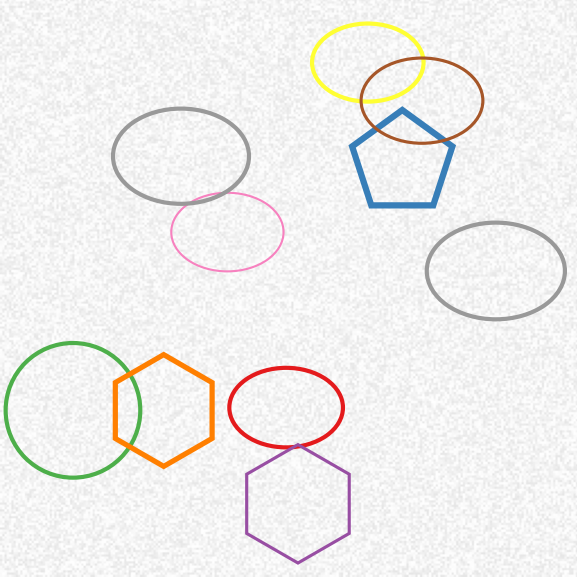[{"shape": "oval", "thickness": 2, "radius": 0.49, "center": [0.495, 0.293]}, {"shape": "pentagon", "thickness": 3, "radius": 0.46, "center": [0.697, 0.717]}, {"shape": "circle", "thickness": 2, "radius": 0.58, "center": [0.126, 0.289]}, {"shape": "hexagon", "thickness": 1.5, "radius": 0.51, "center": [0.516, 0.127]}, {"shape": "hexagon", "thickness": 2.5, "radius": 0.48, "center": [0.283, 0.288]}, {"shape": "oval", "thickness": 2, "radius": 0.48, "center": [0.637, 0.891]}, {"shape": "oval", "thickness": 1.5, "radius": 0.53, "center": [0.731, 0.825]}, {"shape": "oval", "thickness": 1, "radius": 0.49, "center": [0.394, 0.597]}, {"shape": "oval", "thickness": 2, "radius": 0.6, "center": [0.859, 0.53]}, {"shape": "oval", "thickness": 2, "radius": 0.59, "center": [0.313, 0.729]}]